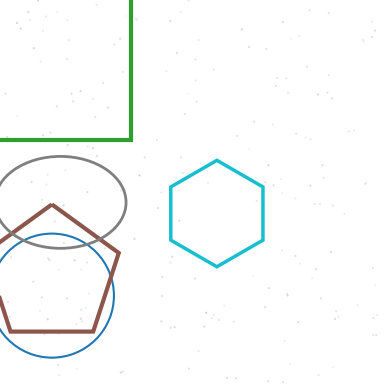[{"shape": "circle", "thickness": 1.5, "radius": 0.81, "center": [0.135, 0.232]}, {"shape": "square", "thickness": 3, "radius": 0.99, "center": [0.141, 0.836]}, {"shape": "pentagon", "thickness": 3, "radius": 0.91, "center": [0.135, 0.286]}, {"shape": "oval", "thickness": 2, "radius": 0.85, "center": [0.157, 0.474]}, {"shape": "hexagon", "thickness": 2.5, "radius": 0.69, "center": [0.563, 0.445]}]